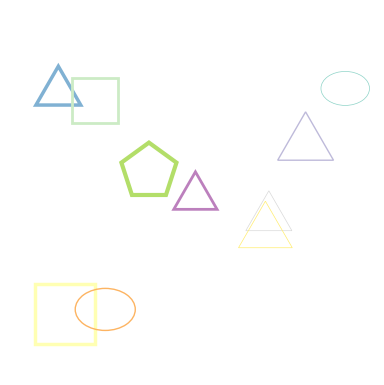[{"shape": "oval", "thickness": 0.5, "radius": 0.32, "center": [0.897, 0.77]}, {"shape": "square", "thickness": 2.5, "radius": 0.39, "center": [0.169, 0.184]}, {"shape": "triangle", "thickness": 1, "radius": 0.42, "center": [0.794, 0.626]}, {"shape": "triangle", "thickness": 2.5, "radius": 0.34, "center": [0.152, 0.761]}, {"shape": "oval", "thickness": 1, "radius": 0.39, "center": [0.273, 0.196]}, {"shape": "pentagon", "thickness": 3, "radius": 0.38, "center": [0.387, 0.554]}, {"shape": "triangle", "thickness": 0.5, "radius": 0.35, "center": [0.698, 0.435]}, {"shape": "triangle", "thickness": 2, "radius": 0.32, "center": [0.508, 0.489]}, {"shape": "square", "thickness": 2, "radius": 0.3, "center": [0.247, 0.739]}, {"shape": "triangle", "thickness": 0.5, "radius": 0.4, "center": [0.689, 0.397]}]